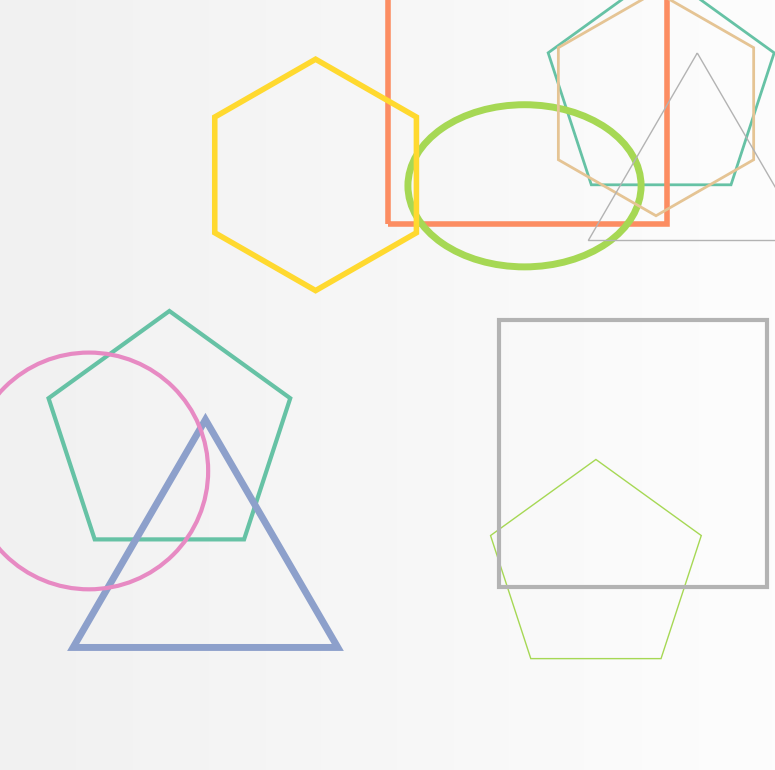[{"shape": "pentagon", "thickness": 1.5, "radius": 0.82, "center": [0.219, 0.432]}, {"shape": "pentagon", "thickness": 1, "radius": 0.77, "center": [0.853, 0.884]}, {"shape": "square", "thickness": 2, "radius": 0.9, "center": [0.681, 0.888]}, {"shape": "triangle", "thickness": 2.5, "radius": 0.99, "center": [0.265, 0.258]}, {"shape": "circle", "thickness": 1.5, "radius": 0.77, "center": [0.115, 0.388]}, {"shape": "oval", "thickness": 2.5, "radius": 0.75, "center": [0.677, 0.759]}, {"shape": "pentagon", "thickness": 0.5, "radius": 0.71, "center": [0.769, 0.26]}, {"shape": "hexagon", "thickness": 2, "radius": 0.75, "center": [0.407, 0.773]}, {"shape": "hexagon", "thickness": 1, "radius": 0.73, "center": [0.846, 0.865]}, {"shape": "triangle", "thickness": 0.5, "radius": 0.81, "center": [0.9, 0.769]}, {"shape": "square", "thickness": 1.5, "radius": 0.87, "center": [0.817, 0.411]}]